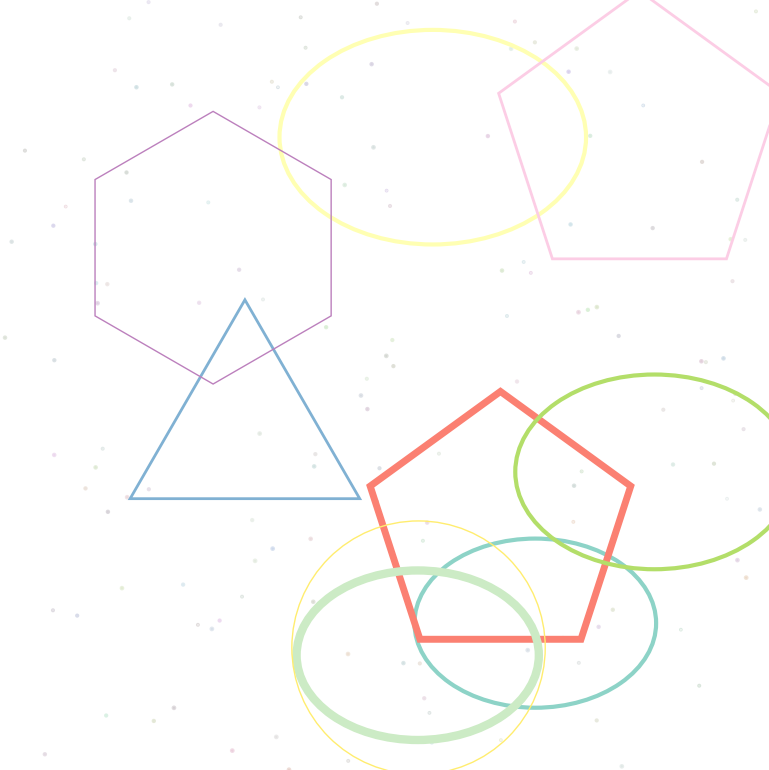[{"shape": "oval", "thickness": 1.5, "radius": 0.78, "center": [0.695, 0.191]}, {"shape": "oval", "thickness": 1.5, "radius": 1.0, "center": [0.562, 0.822]}, {"shape": "pentagon", "thickness": 2.5, "radius": 0.89, "center": [0.65, 0.314]}, {"shape": "triangle", "thickness": 1, "radius": 0.86, "center": [0.318, 0.438]}, {"shape": "oval", "thickness": 1.5, "radius": 0.9, "center": [0.85, 0.387]}, {"shape": "pentagon", "thickness": 1, "radius": 0.96, "center": [0.83, 0.819]}, {"shape": "hexagon", "thickness": 0.5, "radius": 0.89, "center": [0.277, 0.678]}, {"shape": "oval", "thickness": 3, "radius": 0.79, "center": [0.543, 0.149]}, {"shape": "circle", "thickness": 0.5, "radius": 0.82, "center": [0.544, 0.159]}]